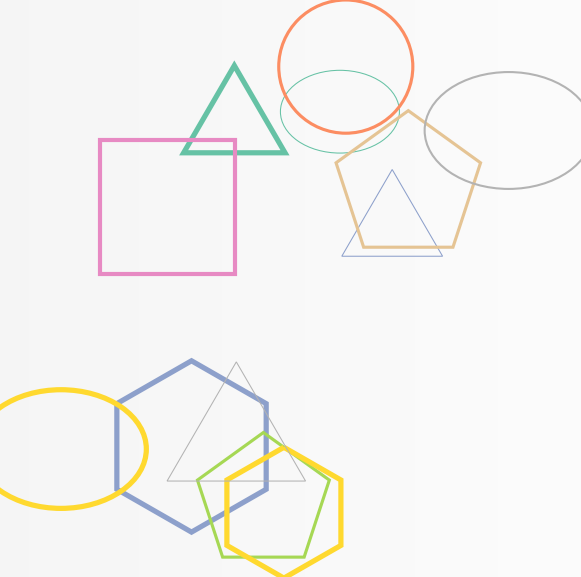[{"shape": "triangle", "thickness": 2.5, "radius": 0.5, "center": [0.403, 0.785]}, {"shape": "oval", "thickness": 0.5, "radius": 0.51, "center": [0.585, 0.806]}, {"shape": "circle", "thickness": 1.5, "radius": 0.58, "center": [0.595, 0.884]}, {"shape": "triangle", "thickness": 0.5, "radius": 0.5, "center": [0.675, 0.605]}, {"shape": "hexagon", "thickness": 2.5, "radius": 0.74, "center": [0.329, 0.226]}, {"shape": "square", "thickness": 2, "radius": 0.58, "center": [0.288, 0.641]}, {"shape": "pentagon", "thickness": 1.5, "radius": 0.6, "center": [0.453, 0.131]}, {"shape": "hexagon", "thickness": 2.5, "radius": 0.57, "center": [0.488, 0.111]}, {"shape": "oval", "thickness": 2.5, "radius": 0.73, "center": [0.105, 0.222]}, {"shape": "pentagon", "thickness": 1.5, "radius": 0.65, "center": [0.702, 0.677]}, {"shape": "oval", "thickness": 1, "radius": 0.72, "center": [0.875, 0.773]}, {"shape": "triangle", "thickness": 0.5, "radius": 0.69, "center": [0.407, 0.235]}]